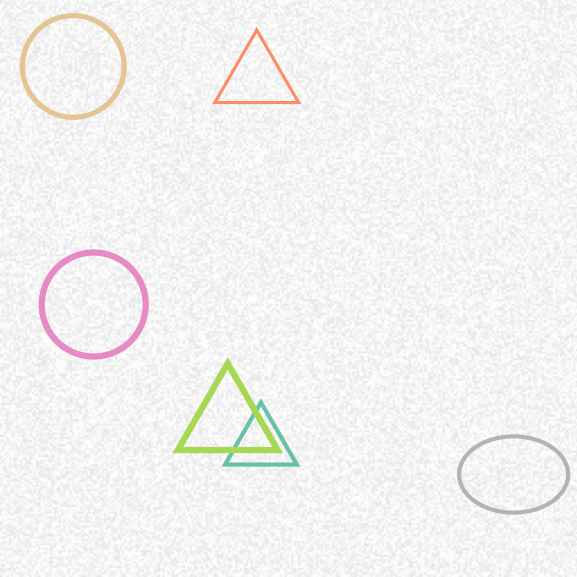[{"shape": "triangle", "thickness": 2, "radius": 0.36, "center": [0.452, 0.231]}, {"shape": "triangle", "thickness": 1.5, "radius": 0.42, "center": [0.445, 0.863]}, {"shape": "circle", "thickness": 3, "radius": 0.45, "center": [0.162, 0.472]}, {"shape": "triangle", "thickness": 3, "radius": 0.5, "center": [0.394, 0.27]}, {"shape": "circle", "thickness": 2.5, "radius": 0.44, "center": [0.127, 0.884]}, {"shape": "oval", "thickness": 2, "radius": 0.47, "center": [0.889, 0.177]}]